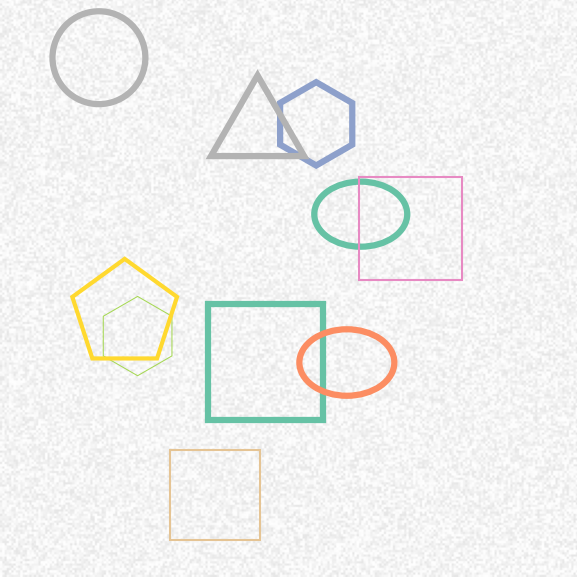[{"shape": "square", "thickness": 3, "radius": 0.5, "center": [0.46, 0.372]}, {"shape": "oval", "thickness": 3, "radius": 0.4, "center": [0.625, 0.628]}, {"shape": "oval", "thickness": 3, "radius": 0.41, "center": [0.601, 0.371]}, {"shape": "hexagon", "thickness": 3, "radius": 0.36, "center": [0.548, 0.785]}, {"shape": "square", "thickness": 1, "radius": 0.45, "center": [0.711, 0.603]}, {"shape": "hexagon", "thickness": 0.5, "radius": 0.34, "center": [0.238, 0.417]}, {"shape": "pentagon", "thickness": 2, "radius": 0.48, "center": [0.216, 0.456]}, {"shape": "square", "thickness": 1, "radius": 0.39, "center": [0.372, 0.142]}, {"shape": "circle", "thickness": 3, "radius": 0.4, "center": [0.171, 0.899]}, {"shape": "triangle", "thickness": 3, "radius": 0.47, "center": [0.446, 0.775]}]